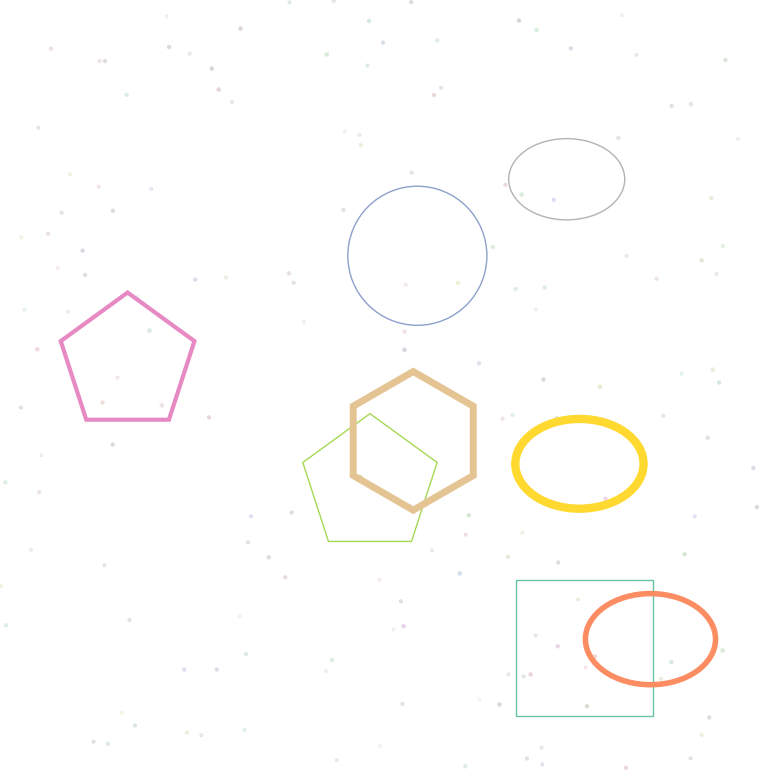[{"shape": "square", "thickness": 0.5, "radius": 0.44, "center": [0.759, 0.159]}, {"shape": "oval", "thickness": 2, "radius": 0.42, "center": [0.845, 0.17]}, {"shape": "circle", "thickness": 0.5, "radius": 0.45, "center": [0.542, 0.668]}, {"shape": "pentagon", "thickness": 1.5, "radius": 0.46, "center": [0.166, 0.529]}, {"shape": "pentagon", "thickness": 0.5, "radius": 0.46, "center": [0.48, 0.371]}, {"shape": "oval", "thickness": 3, "radius": 0.42, "center": [0.753, 0.398]}, {"shape": "hexagon", "thickness": 2.5, "radius": 0.45, "center": [0.537, 0.427]}, {"shape": "oval", "thickness": 0.5, "radius": 0.38, "center": [0.736, 0.767]}]